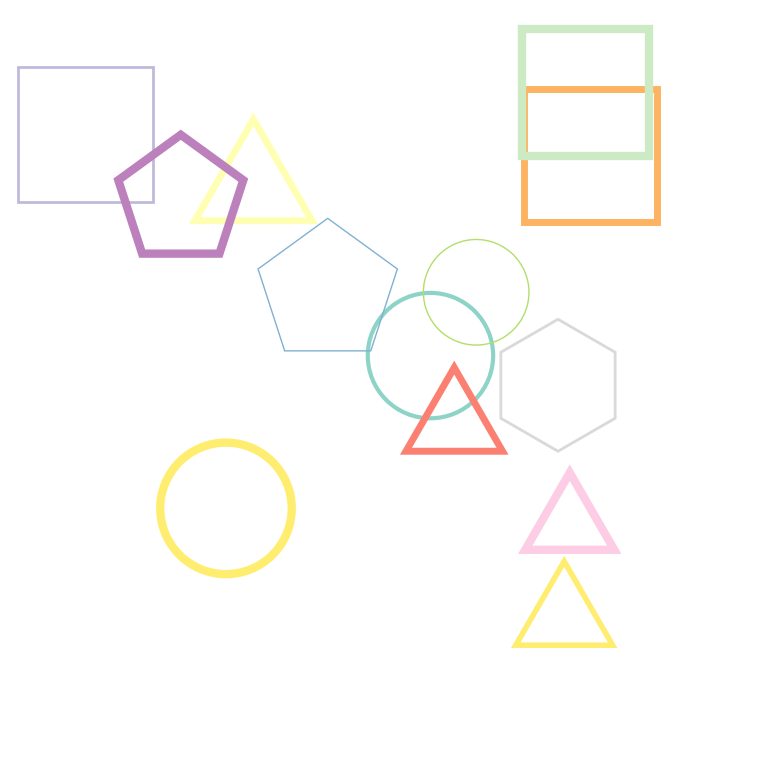[{"shape": "circle", "thickness": 1.5, "radius": 0.41, "center": [0.559, 0.538]}, {"shape": "triangle", "thickness": 2.5, "radius": 0.44, "center": [0.329, 0.757]}, {"shape": "square", "thickness": 1, "radius": 0.44, "center": [0.111, 0.825]}, {"shape": "triangle", "thickness": 2.5, "radius": 0.36, "center": [0.59, 0.45]}, {"shape": "pentagon", "thickness": 0.5, "radius": 0.48, "center": [0.426, 0.621]}, {"shape": "square", "thickness": 2.5, "radius": 0.43, "center": [0.767, 0.798]}, {"shape": "circle", "thickness": 0.5, "radius": 0.34, "center": [0.618, 0.62]}, {"shape": "triangle", "thickness": 3, "radius": 0.33, "center": [0.74, 0.319]}, {"shape": "hexagon", "thickness": 1, "radius": 0.43, "center": [0.725, 0.5]}, {"shape": "pentagon", "thickness": 3, "radius": 0.43, "center": [0.235, 0.74]}, {"shape": "square", "thickness": 3, "radius": 0.41, "center": [0.76, 0.88]}, {"shape": "triangle", "thickness": 2, "radius": 0.36, "center": [0.733, 0.198]}, {"shape": "circle", "thickness": 3, "radius": 0.43, "center": [0.293, 0.34]}]